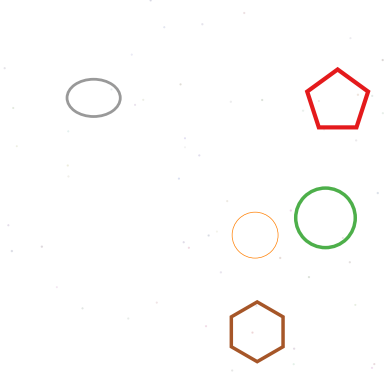[{"shape": "pentagon", "thickness": 3, "radius": 0.42, "center": [0.877, 0.736]}, {"shape": "circle", "thickness": 2.5, "radius": 0.39, "center": [0.845, 0.434]}, {"shape": "circle", "thickness": 0.5, "radius": 0.3, "center": [0.663, 0.389]}, {"shape": "hexagon", "thickness": 2.5, "radius": 0.39, "center": [0.668, 0.138]}, {"shape": "oval", "thickness": 2, "radius": 0.35, "center": [0.243, 0.746]}]